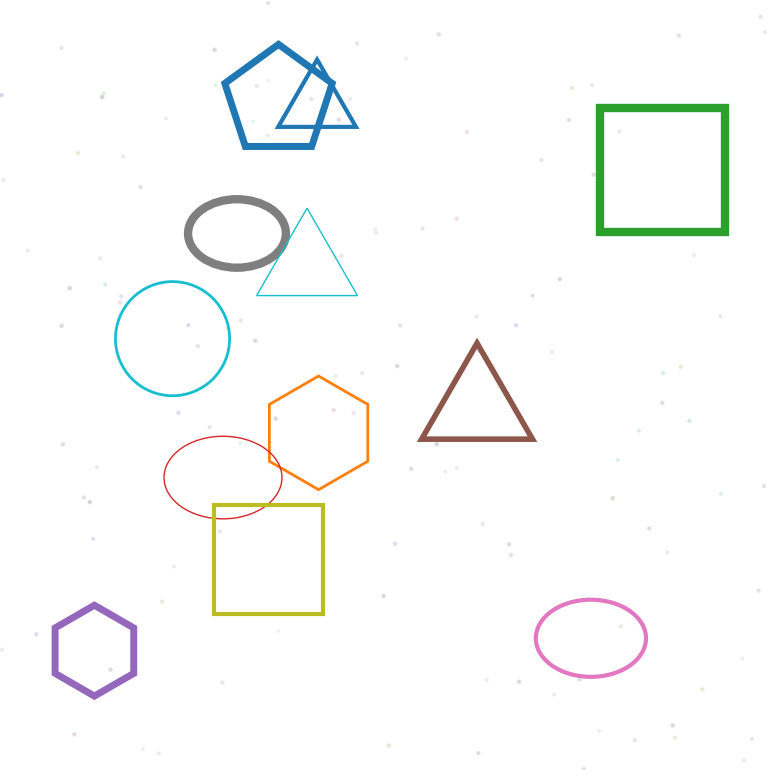[{"shape": "triangle", "thickness": 1.5, "radius": 0.29, "center": [0.412, 0.864]}, {"shape": "pentagon", "thickness": 2.5, "radius": 0.37, "center": [0.362, 0.869]}, {"shape": "hexagon", "thickness": 1, "radius": 0.37, "center": [0.414, 0.438]}, {"shape": "square", "thickness": 3, "radius": 0.4, "center": [0.86, 0.779]}, {"shape": "oval", "thickness": 0.5, "radius": 0.38, "center": [0.29, 0.38]}, {"shape": "hexagon", "thickness": 2.5, "radius": 0.29, "center": [0.123, 0.155]}, {"shape": "triangle", "thickness": 2, "radius": 0.42, "center": [0.62, 0.471]}, {"shape": "oval", "thickness": 1.5, "radius": 0.36, "center": [0.767, 0.171]}, {"shape": "oval", "thickness": 3, "radius": 0.32, "center": [0.308, 0.697]}, {"shape": "square", "thickness": 1.5, "radius": 0.35, "center": [0.349, 0.274]}, {"shape": "circle", "thickness": 1, "radius": 0.37, "center": [0.224, 0.56]}, {"shape": "triangle", "thickness": 0.5, "radius": 0.38, "center": [0.399, 0.654]}]